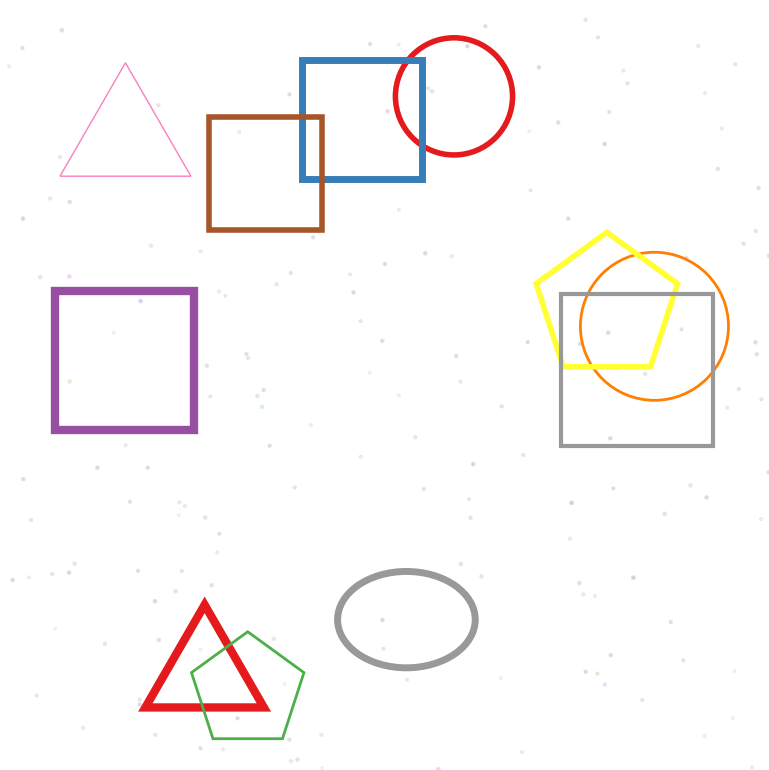[{"shape": "triangle", "thickness": 3, "radius": 0.44, "center": [0.266, 0.126]}, {"shape": "circle", "thickness": 2, "radius": 0.38, "center": [0.59, 0.875]}, {"shape": "square", "thickness": 2.5, "radius": 0.39, "center": [0.47, 0.845]}, {"shape": "pentagon", "thickness": 1, "radius": 0.38, "center": [0.322, 0.103]}, {"shape": "square", "thickness": 3, "radius": 0.45, "center": [0.162, 0.532]}, {"shape": "circle", "thickness": 1, "radius": 0.48, "center": [0.85, 0.576]}, {"shape": "pentagon", "thickness": 2, "radius": 0.48, "center": [0.788, 0.602]}, {"shape": "square", "thickness": 2, "radius": 0.37, "center": [0.345, 0.775]}, {"shape": "triangle", "thickness": 0.5, "radius": 0.49, "center": [0.163, 0.82]}, {"shape": "oval", "thickness": 2.5, "radius": 0.45, "center": [0.528, 0.195]}, {"shape": "square", "thickness": 1.5, "radius": 0.5, "center": [0.827, 0.519]}]